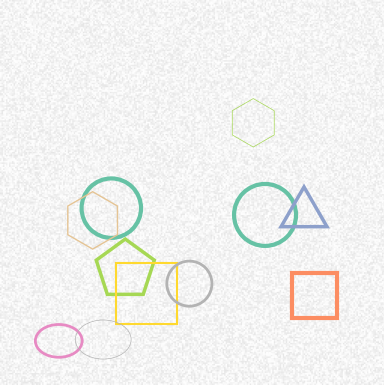[{"shape": "circle", "thickness": 3, "radius": 0.4, "center": [0.688, 0.442]}, {"shape": "circle", "thickness": 3, "radius": 0.39, "center": [0.289, 0.459]}, {"shape": "square", "thickness": 3, "radius": 0.29, "center": [0.817, 0.232]}, {"shape": "triangle", "thickness": 2.5, "radius": 0.34, "center": [0.79, 0.446]}, {"shape": "oval", "thickness": 2, "radius": 0.3, "center": [0.153, 0.115]}, {"shape": "hexagon", "thickness": 0.5, "radius": 0.31, "center": [0.658, 0.681]}, {"shape": "pentagon", "thickness": 2.5, "radius": 0.4, "center": [0.325, 0.3]}, {"shape": "square", "thickness": 1.5, "radius": 0.4, "center": [0.38, 0.238]}, {"shape": "hexagon", "thickness": 1, "radius": 0.37, "center": [0.241, 0.428]}, {"shape": "oval", "thickness": 0.5, "radius": 0.36, "center": [0.268, 0.118]}, {"shape": "circle", "thickness": 2, "radius": 0.29, "center": [0.492, 0.263]}]